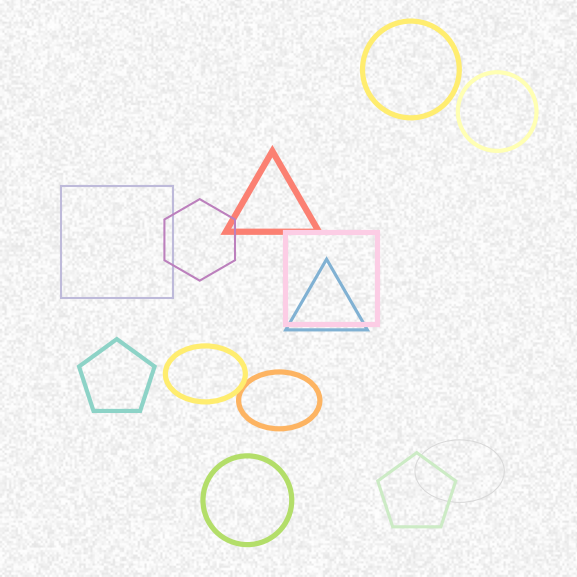[{"shape": "pentagon", "thickness": 2, "radius": 0.34, "center": [0.202, 0.343]}, {"shape": "circle", "thickness": 2, "radius": 0.34, "center": [0.861, 0.806]}, {"shape": "square", "thickness": 1, "radius": 0.48, "center": [0.202, 0.579]}, {"shape": "triangle", "thickness": 3, "radius": 0.47, "center": [0.472, 0.644]}, {"shape": "triangle", "thickness": 1.5, "radius": 0.41, "center": [0.566, 0.469]}, {"shape": "oval", "thickness": 2.5, "radius": 0.35, "center": [0.484, 0.306]}, {"shape": "circle", "thickness": 2.5, "radius": 0.38, "center": [0.428, 0.133]}, {"shape": "square", "thickness": 2.5, "radius": 0.4, "center": [0.574, 0.518]}, {"shape": "oval", "thickness": 0.5, "radius": 0.39, "center": [0.796, 0.183]}, {"shape": "hexagon", "thickness": 1, "radius": 0.35, "center": [0.346, 0.584]}, {"shape": "pentagon", "thickness": 1.5, "radius": 0.35, "center": [0.722, 0.144]}, {"shape": "oval", "thickness": 2.5, "radius": 0.35, "center": [0.356, 0.352]}, {"shape": "circle", "thickness": 2.5, "radius": 0.42, "center": [0.711, 0.879]}]